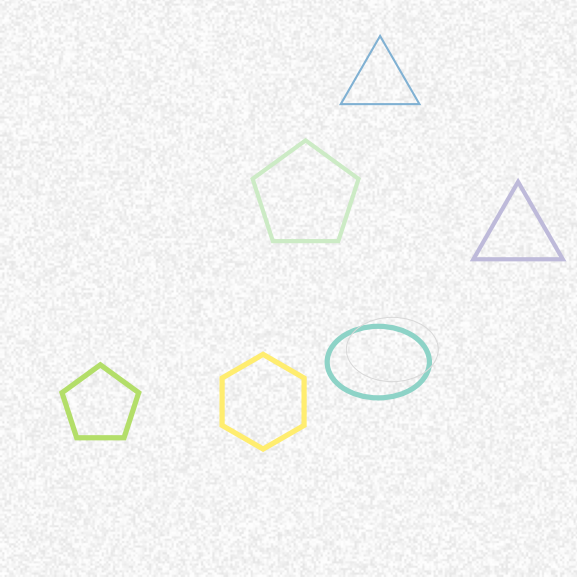[{"shape": "oval", "thickness": 2.5, "radius": 0.44, "center": [0.655, 0.372]}, {"shape": "triangle", "thickness": 2, "radius": 0.45, "center": [0.897, 0.595]}, {"shape": "triangle", "thickness": 1, "radius": 0.39, "center": [0.658, 0.858]}, {"shape": "pentagon", "thickness": 2.5, "radius": 0.35, "center": [0.174, 0.298]}, {"shape": "oval", "thickness": 0.5, "radius": 0.4, "center": [0.679, 0.394]}, {"shape": "pentagon", "thickness": 2, "radius": 0.48, "center": [0.529, 0.66]}, {"shape": "hexagon", "thickness": 2.5, "radius": 0.41, "center": [0.456, 0.304]}]